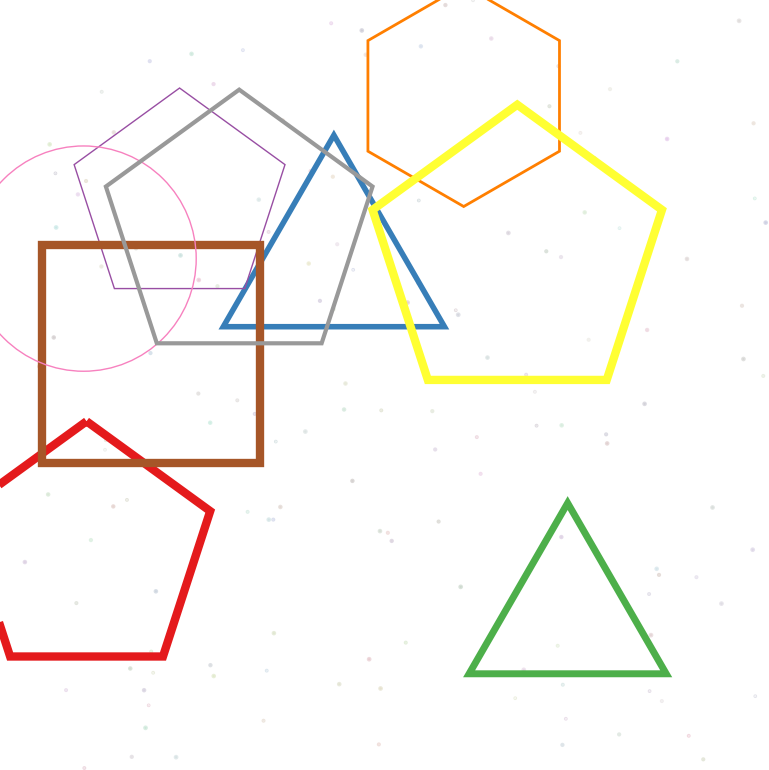[{"shape": "pentagon", "thickness": 3, "radius": 0.84, "center": [0.112, 0.284]}, {"shape": "triangle", "thickness": 2, "radius": 0.83, "center": [0.434, 0.659]}, {"shape": "triangle", "thickness": 2.5, "radius": 0.74, "center": [0.737, 0.199]}, {"shape": "pentagon", "thickness": 0.5, "radius": 0.72, "center": [0.233, 0.742]}, {"shape": "hexagon", "thickness": 1, "radius": 0.72, "center": [0.602, 0.875]}, {"shape": "pentagon", "thickness": 3, "radius": 0.99, "center": [0.672, 0.666]}, {"shape": "square", "thickness": 3, "radius": 0.71, "center": [0.197, 0.541]}, {"shape": "circle", "thickness": 0.5, "radius": 0.73, "center": [0.109, 0.664]}, {"shape": "pentagon", "thickness": 1.5, "radius": 0.91, "center": [0.311, 0.701]}]